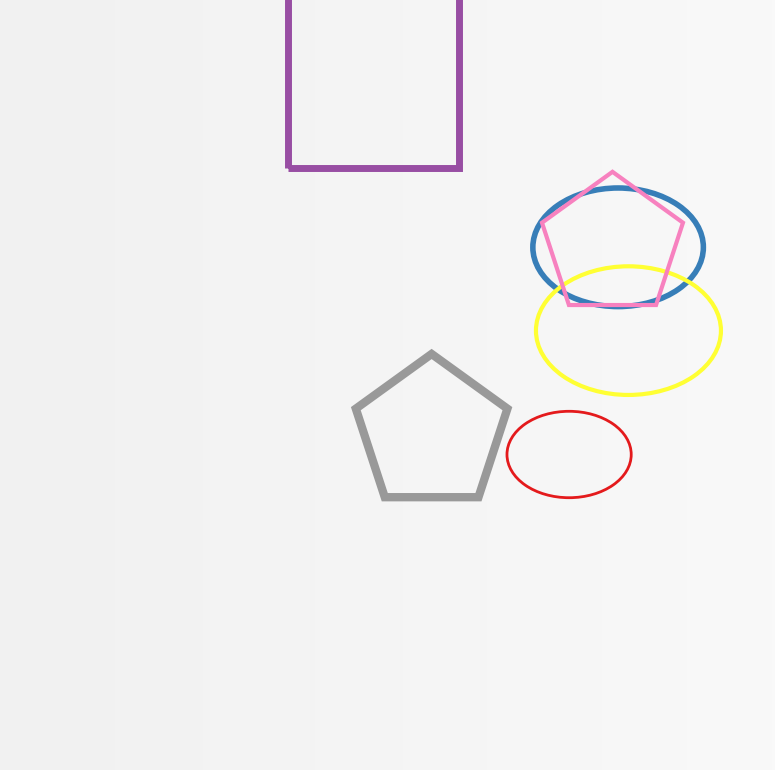[{"shape": "oval", "thickness": 1, "radius": 0.4, "center": [0.734, 0.41]}, {"shape": "oval", "thickness": 2, "radius": 0.55, "center": [0.798, 0.679]}, {"shape": "square", "thickness": 2.5, "radius": 0.55, "center": [0.482, 0.893]}, {"shape": "oval", "thickness": 1.5, "radius": 0.6, "center": [0.811, 0.571]}, {"shape": "pentagon", "thickness": 1.5, "radius": 0.48, "center": [0.79, 0.681]}, {"shape": "pentagon", "thickness": 3, "radius": 0.51, "center": [0.557, 0.437]}]